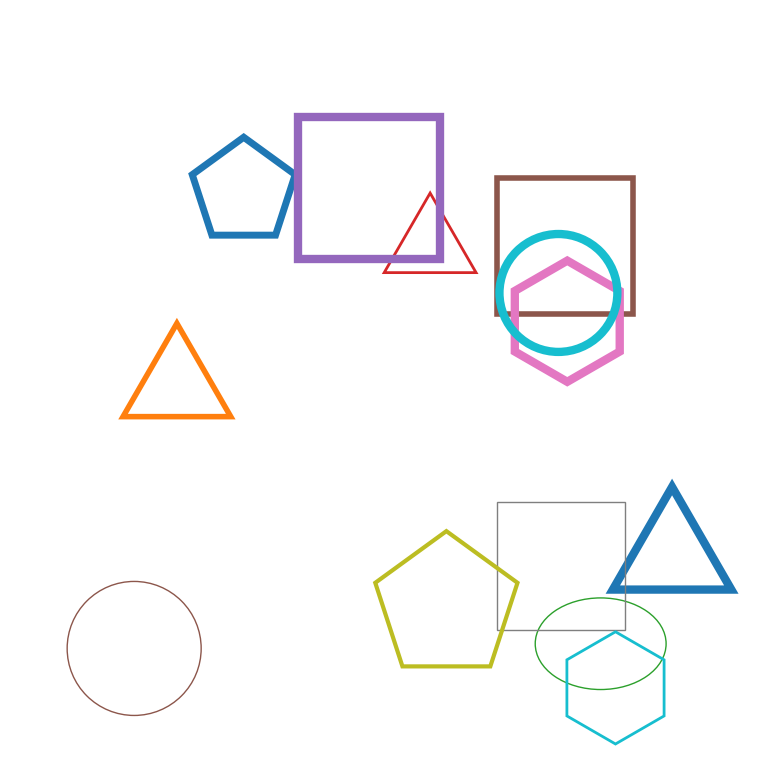[{"shape": "pentagon", "thickness": 2.5, "radius": 0.35, "center": [0.317, 0.751]}, {"shape": "triangle", "thickness": 3, "radius": 0.44, "center": [0.873, 0.279]}, {"shape": "triangle", "thickness": 2, "radius": 0.4, "center": [0.23, 0.499]}, {"shape": "oval", "thickness": 0.5, "radius": 0.42, "center": [0.78, 0.164]}, {"shape": "triangle", "thickness": 1, "radius": 0.34, "center": [0.559, 0.68]}, {"shape": "square", "thickness": 3, "radius": 0.46, "center": [0.479, 0.756]}, {"shape": "square", "thickness": 2, "radius": 0.44, "center": [0.734, 0.681]}, {"shape": "circle", "thickness": 0.5, "radius": 0.44, "center": [0.174, 0.158]}, {"shape": "hexagon", "thickness": 3, "radius": 0.39, "center": [0.737, 0.583]}, {"shape": "square", "thickness": 0.5, "radius": 0.42, "center": [0.729, 0.265]}, {"shape": "pentagon", "thickness": 1.5, "radius": 0.49, "center": [0.58, 0.213]}, {"shape": "hexagon", "thickness": 1, "radius": 0.36, "center": [0.799, 0.107]}, {"shape": "circle", "thickness": 3, "radius": 0.38, "center": [0.725, 0.62]}]